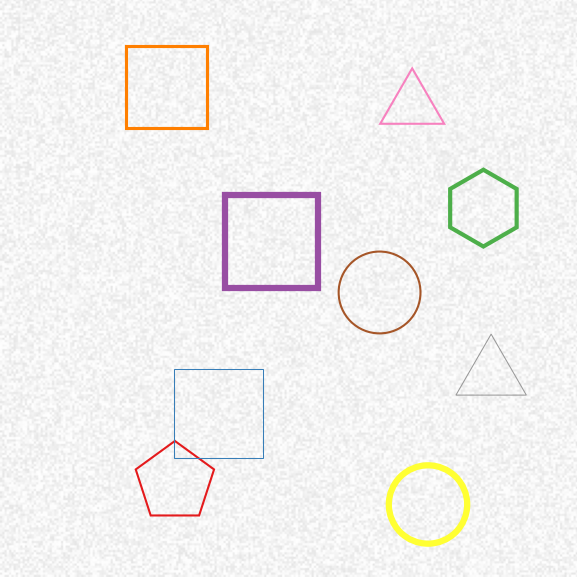[{"shape": "pentagon", "thickness": 1, "radius": 0.36, "center": [0.303, 0.164]}, {"shape": "square", "thickness": 0.5, "radius": 0.38, "center": [0.378, 0.282]}, {"shape": "hexagon", "thickness": 2, "radius": 0.33, "center": [0.837, 0.639]}, {"shape": "square", "thickness": 3, "radius": 0.4, "center": [0.47, 0.58]}, {"shape": "square", "thickness": 1.5, "radius": 0.35, "center": [0.288, 0.849]}, {"shape": "circle", "thickness": 3, "radius": 0.34, "center": [0.741, 0.126]}, {"shape": "circle", "thickness": 1, "radius": 0.35, "center": [0.657, 0.493]}, {"shape": "triangle", "thickness": 1, "radius": 0.32, "center": [0.714, 0.817]}, {"shape": "triangle", "thickness": 0.5, "radius": 0.35, "center": [0.85, 0.35]}]